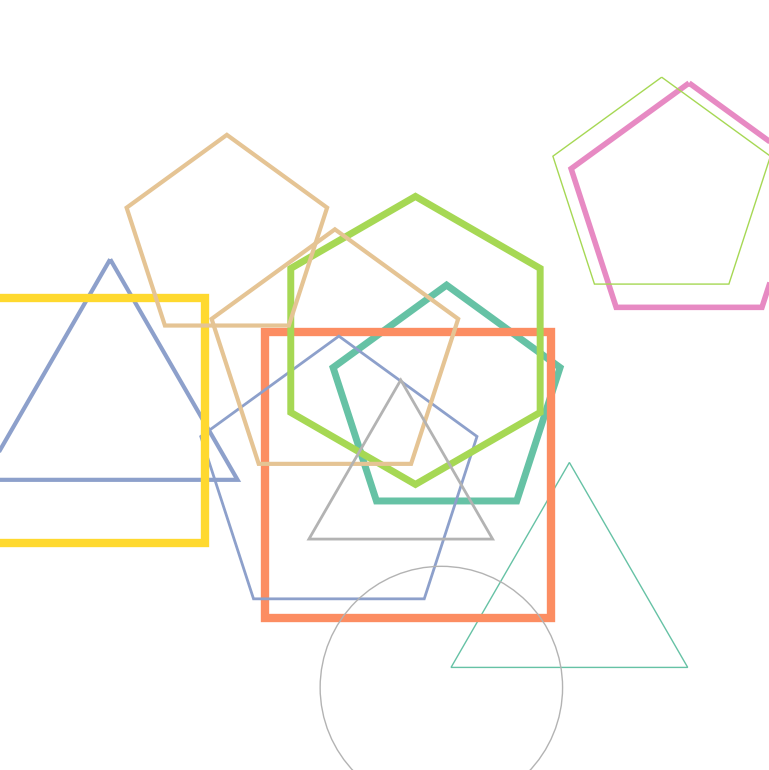[{"shape": "triangle", "thickness": 0.5, "radius": 0.89, "center": [0.739, 0.222]}, {"shape": "pentagon", "thickness": 2.5, "radius": 0.77, "center": [0.58, 0.475]}, {"shape": "square", "thickness": 3, "radius": 0.93, "center": [0.53, 0.383]}, {"shape": "triangle", "thickness": 1.5, "radius": 0.95, "center": [0.143, 0.472]}, {"shape": "pentagon", "thickness": 1, "radius": 0.94, "center": [0.44, 0.375]}, {"shape": "pentagon", "thickness": 2, "radius": 0.81, "center": [0.895, 0.731]}, {"shape": "hexagon", "thickness": 2.5, "radius": 0.93, "center": [0.54, 0.558]}, {"shape": "pentagon", "thickness": 0.5, "radius": 0.74, "center": [0.859, 0.751]}, {"shape": "square", "thickness": 3, "radius": 0.8, "center": [0.107, 0.454]}, {"shape": "pentagon", "thickness": 1.5, "radius": 0.68, "center": [0.295, 0.688]}, {"shape": "pentagon", "thickness": 1.5, "radius": 0.84, "center": [0.435, 0.534]}, {"shape": "triangle", "thickness": 1, "radius": 0.69, "center": [0.52, 0.369]}, {"shape": "circle", "thickness": 0.5, "radius": 0.79, "center": [0.573, 0.107]}]